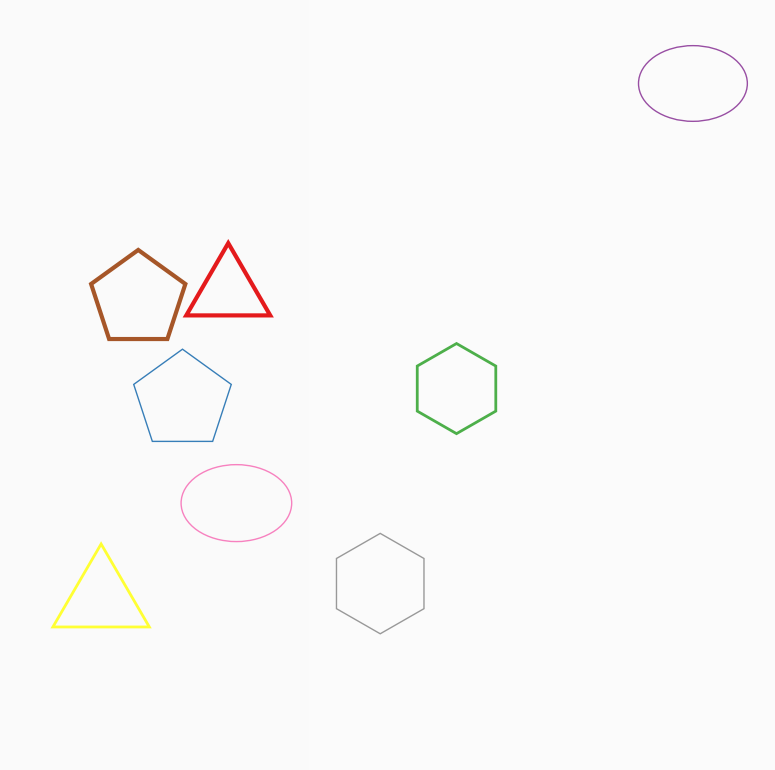[{"shape": "triangle", "thickness": 1.5, "radius": 0.31, "center": [0.295, 0.622]}, {"shape": "pentagon", "thickness": 0.5, "radius": 0.33, "center": [0.235, 0.48]}, {"shape": "hexagon", "thickness": 1, "radius": 0.29, "center": [0.589, 0.495]}, {"shape": "oval", "thickness": 0.5, "radius": 0.35, "center": [0.894, 0.892]}, {"shape": "triangle", "thickness": 1, "radius": 0.36, "center": [0.13, 0.222]}, {"shape": "pentagon", "thickness": 1.5, "radius": 0.32, "center": [0.178, 0.611]}, {"shape": "oval", "thickness": 0.5, "radius": 0.36, "center": [0.305, 0.347]}, {"shape": "hexagon", "thickness": 0.5, "radius": 0.33, "center": [0.491, 0.242]}]